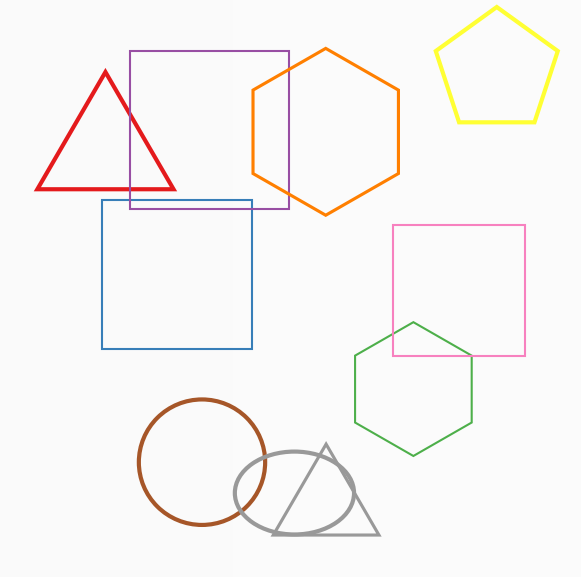[{"shape": "triangle", "thickness": 2, "radius": 0.68, "center": [0.181, 0.739]}, {"shape": "square", "thickness": 1, "radius": 0.64, "center": [0.304, 0.524]}, {"shape": "hexagon", "thickness": 1, "radius": 0.58, "center": [0.711, 0.325]}, {"shape": "square", "thickness": 1, "radius": 0.68, "center": [0.361, 0.774]}, {"shape": "hexagon", "thickness": 1.5, "radius": 0.72, "center": [0.56, 0.771]}, {"shape": "pentagon", "thickness": 2, "radius": 0.55, "center": [0.855, 0.877]}, {"shape": "circle", "thickness": 2, "radius": 0.54, "center": [0.348, 0.199]}, {"shape": "square", "thickness": 1, "radius": 0.56, "center": [0.79, 0.496]}, {"shape": "oval", "thickness": 2, "radius": 0.51, "center": [0.507, 0.145]}, {"shape": "triangle", "thickness": 1.5, "radius": 0.52, "center": [0.561, 0.125]}]